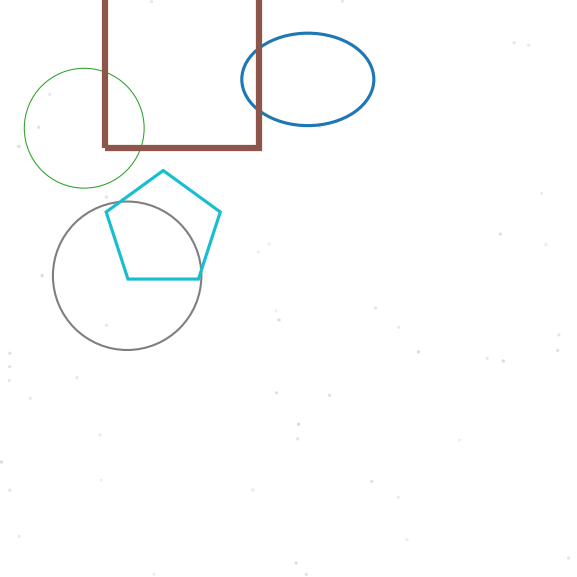[{"shape": "oval", "thickness": 1.5, "radius": 0.57, "center": [0.533, 0.862]}, {"shape": "circle", "thickness": 0.5, "radius": 0.52, "center": [0.146, 0.777]}, {"shape": "square", "thickness": 3, "radius": 0.66, "center": [0.315, 0.876]}, {"shape": "circle", "thickness": 1, "radius": 0.64, "center": [0.22, 0.522]}, {"shape": "pentagon", "thickness": 1.5, "radius": 0.52, "center": [0.283, 0.6]}]